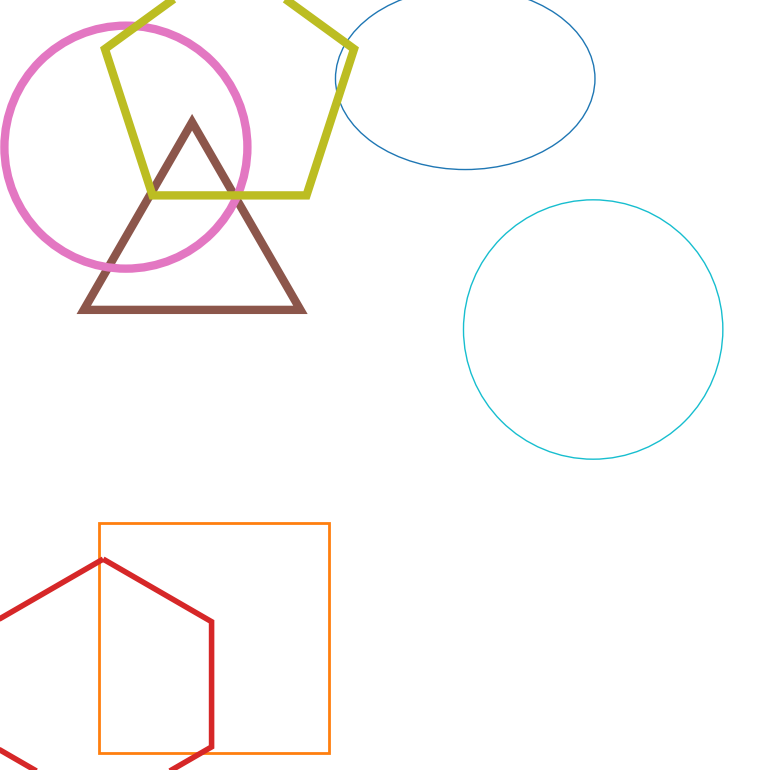[{"shape": "oval", "thickness": 0.5, "radius": 0.84, "center": [0.604, 0.898]}, {"shape": "square", "thickness": 1, "radius": 0.75, "center": [0.277, 0.171]}, {"shape": "hexagon", "thickness": 2, "radius": 0.81, "center": [0.134, 0.111]}, {"shape": "triangle", "thickness": 3, "radius": 0.81, "center": [0.249, 0.679]}, {"shape": "circle", "thickness": 3, "radius": 0.79, "center": [0.164, 0.809]}, {"shape": "pentagon", "thickness": 3, "radius": 0.85, "center": [0.298, 0.884]}, {"shape": "circle", "thickness": 0.5, "radius": 0.84, "center": [0.77, 0.572]}]